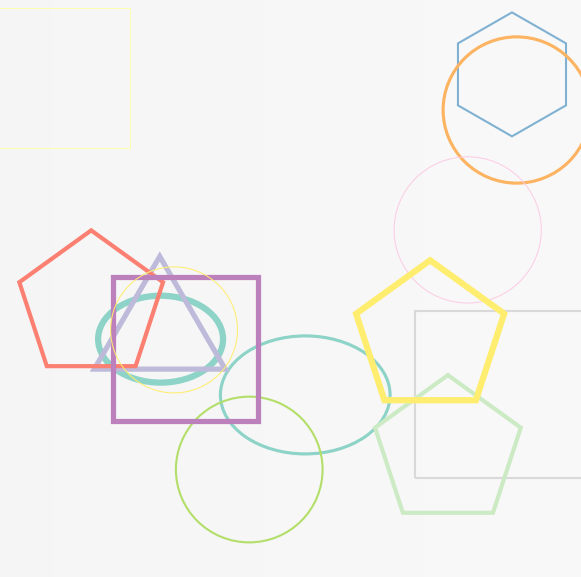[{"shape": "oval", "thickness": 3, "radius": 0.54, "center": [0.276, 0.412]}, {"shape": "oval", "thickness": 1.5, "radius": 0.73, "center": [0.525, 0.315]}, {"shape": "square", "thickness": 0.5, "radius": 0.6, "center": [0.103, 0.864]}, {"shape": "triangle", "thickness": 2.5, "radius": 0.65, "center": [0.275, 0.425]}, {"shape": "pentagon", "thickness": 2, "radius": 0.65, "center": [0.157, 0.47]}, {"shape": "hexagon", "thickness": 1, "radius": 0.54, "center": [0.881, 0.87]}, {"shape": "circle", "thickness": 1.5, "radius": 0.63, "center": [0.889, 0.809]}, {"shape": "circle", "thickness": 1, "radius": 0.63, "center": [0.429, 0.186]}, {"shape": "circle", "thickness": 0.5, "radius": 0.63, "center": [0.805, 0.601]}, {"shape": "square", "thickness": 1, "radius": 0.73, "center": [0.859, 0.316]}, {"shape": "square", "thickness": 2.5, "radius": 0.62, "center": [0.319, 0.394]}, {"shape": "pentagon", "thickness": 2, "radius": 0.66, "center": [0.771, 0.218]}, {"shape": "circle", "thickness": 0.5, "radius": 0.55, "center": [0.299, 0.428]}, {"shape": "pentagon", "thickness": 3, "radius": 0.67, "center": [0.74, 0.414]}]